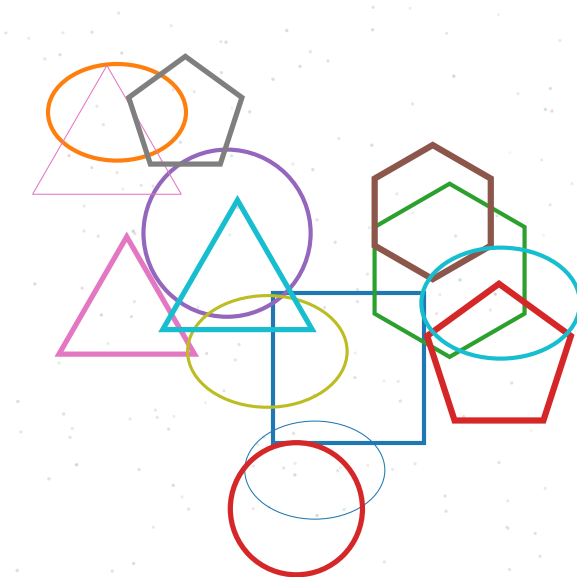[{"shape": "oval", "thickness": 0.5, "radius": 0.61, "center": [0.545, 0.185]}, {"shape": "square", "thickness": 2, "radius": 0.65, "center": [0.603, 0.362]}, {"shape": "oval", "thickness": 2, "radius": 0.6, "center": [0.203, 0.805]}, {"shape": "hexagon", "thickness": 2, "radius": 0.75, "center": [0.778, 0.531]}, {"shape": "pentagon", "thickness": 3, "radius": 0.65, "center": [0.864, 0.377]}, {"shape": "circle", "thickness": 2.5, "radius": 0.57, "center": [0.513, 0.118]}, {"shape": "circle", "thickness": 2, "radius": 0.72, "center": [0.393, 0.595]}, {"shape": "hexagon", "thickness": 3, "radius": 0.58, "center": [0.749, 0.632]}, {"shape": "triangle", "thickness": 0.5, "radius": 0.74, "center": [0.185, 0.737]}, {"shape": "triangle", "thickness": 2.5, "radius": 0.68, "center": [0.219, 0.454]}, {"shape": "pentagon", "thickness": 2.5, "radius": 0.52, "center": [0.321, 0.798]}, {"shape": "oval", "thickness": 1.5, "radius": 0.69, "center": [0.463, 0.391]}, {"shape": "oval", "thickness": 2, "radius": 0.69, "center": [0.867, 0.474]}, {"shape": "triangle", "thickness": 2.5, "radius": 0.75, "center": [0.411, 0.503]}]